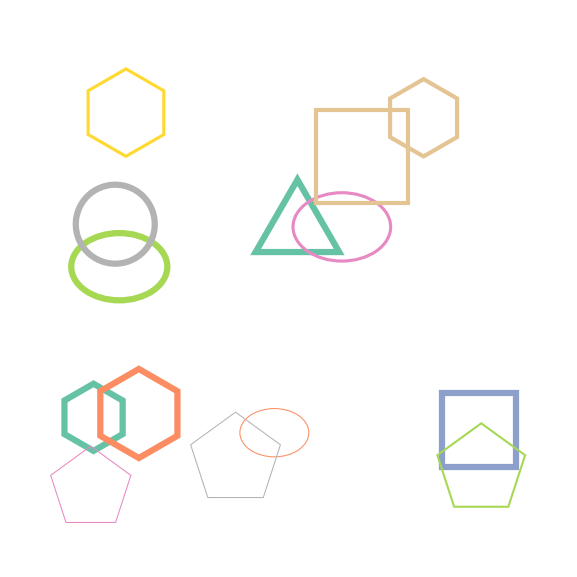[{"shape": "triangle", "thickness": 3, "radius": 0.42, "center": [0.515, 0.604]}, {"shape": "hexagon", "thickness": 3, "radius": 0.29, "center": [0.162, 0.277]}, {"shape": "oval", "thickness": 0.5, "radius": 0.3, "center": [0.475, 0.25]}, {"shape": "hexagon", "thickness": 3, "radius": 0.39, "center": [0.24, 0.283]}, {"shape": "square", "thickness": 3, "radius": 0.32, "center": [0.83, 0.254]}, {"shape": "pentagon", "thickness": 0.5, "radius": 0.37, "center": [0.157, 0.154]}, {"shape": "oval", "thickness": 1.5, "radius": 0.42, "center": [0.592, 0.606]}, {"shape": "pentagon", "thickness": 1, "radius": 0.4, "center": [0.833, 0.186]}, {"shape": "oval", "thickness": 3, "radius": 0.42, "center": [0.207, 0.537]}, {"shape": "hexagon", "thickness": 1.5, "radius": 0.38, "center": [0.218, 0.804]}, {"shape": "square", "thickness": 2, "radius": 0.4, "center": [0.627, 0.728]}, {"shape": "hexagon", "thickness": 2, "radius": 0.33, "center": [0.733, 0.795]}, {"shape": "circle", "thickness": 3, "radius": 0.34, "center": [0.2, 0.611]}, {"shape": "pentagon", "thickness": 0.5, "radius": 0.41, "center": [0.408, 0.204]}]